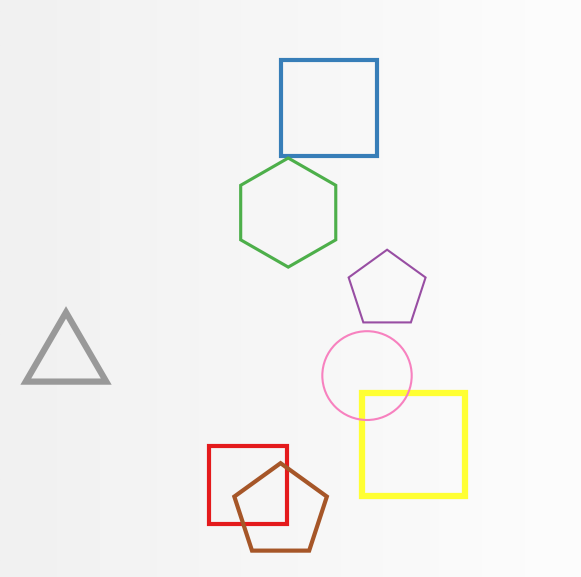[{"shape": "square", "thickness": 2, "radius": 0.34, "center": [0.426, 0.16]}, {"shape": "square", "thickness": 2, "radius": 0.42, "center": [0.566, 0.812]}, {"shape": "hexagon", "thickness": 1.5, "radius": 0.47, "center": [0.496, 0.631]}, {"shape": "pentagon", "thickness": 1, "radius": 0.35, "center": [0.666, 0.497]}, {"shape": "square", "thickness": 3, "radius": 0.45, "center": [0.711, 0.23]}, {"shape": "pentagon", "thickness": 2, "radius": 0.42, "center": [0.483, 0.113]}, {"shape": "circle", "thickness": 1, "radius": 0.38, "center": [0.631, 0.349]}, {"shape": "triangle", "thickness": 3, "radius": 0.4, "center": [0.114, 0.378]}]